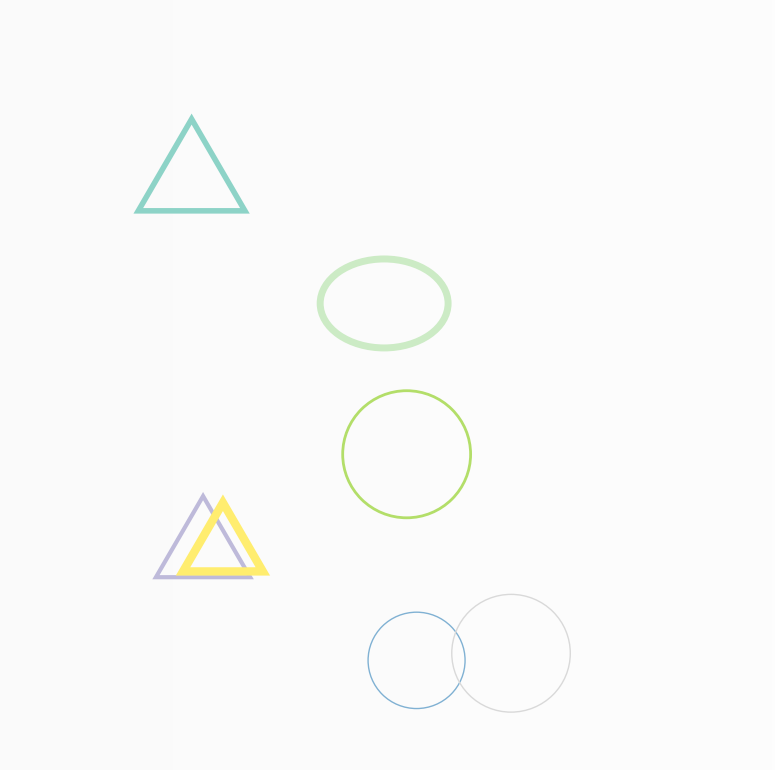[{"shape": "triangle", "thickness": 2, "radius": 0.4, "center": [0.247, 0.766]}, {"shape": "triangle", "thickness": 1.5, "radius": 0.35, "center": [0.262, 0.285]}, {"shape": "circle", "thickness": 0.5, "radius": 0.31, "center": [0.538, 0.142]}, {"shape": "circle", "thickness": 1, "radius": 0.41, "center": [0.525, 0.41]}, {"shape": "circle", "thickness": 0.5, "radius": 0.38, "center": [0.659, 0.152]}, {"shape": "oval", "thickness": 2.5, "radius": 0.41, "center": [0.496, 0.606]}, {"shape": "triangle", "thickness": 3, "radius": 0.3, "center": [0.288, 0.288]}]